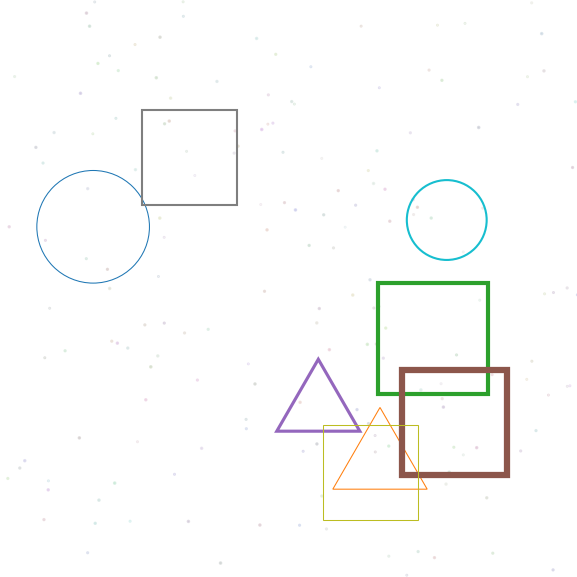[{"shape": "circle", "thickness": 0.5, "radius": 0.49, "center": [0.161, 0.606]}, {"shape": "triangle", "thickness": 0.5, "radius": 0.47, "center": [0.658, 0.199]}, {"shape": "square", "thickness": 2, "radius": 0.48, "center": [0.75, 0.413]}, {"shape": "triangle", "thickness": 1.5, "radius": 0.42, "center": [0.551, 0.294]}, {"shape": "square", "thickness": 3, "radius": 0.45, "center": [0.787, 0.267]}, {"shape": "square", "thickness": 1, "radius": 0.41, "center": [0.328, 0.726]}, {"shape": "square", "thickness": 0.5, "radius": 0.41, "center": [0.642, 0.182]}, {"shape": "circle", "thickness": 1, "radius": 0.35, "center": [0.774, 0.618]}]